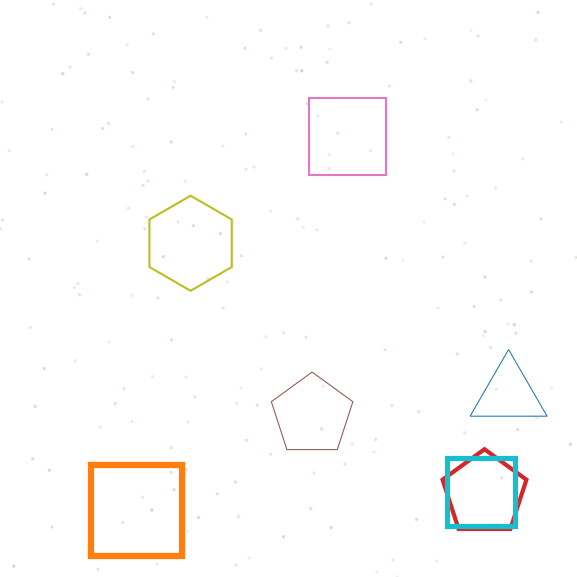[{"shape": "triangle", "thickness": 0.5, "radius": 0.38, "center": [0.881, 0.317]}, {"shape": "square", "thickness": 3, "radius": 0.4, "center": [0.237, 0.115]}, {"shape": "pentagon", "thickness": 2, "radius": 0.38, "center": [0.839, 0.145]}, {"shape": "pentagon", "thickness": 0.5, "radius": 0.37, "center": [0.54, 0.281]}, {"shape": "square", "thickness": 1, "radius": 0.33, "center": [0.602, 0.762]}, {"shape": "hexagon", "thickness": 1, "radius": 0.41, "center": [0.33, 0.578]}, {"shape": "square", "thickness": 2.5, "radius": 0.29, "center": [0.833, 0.148]}]